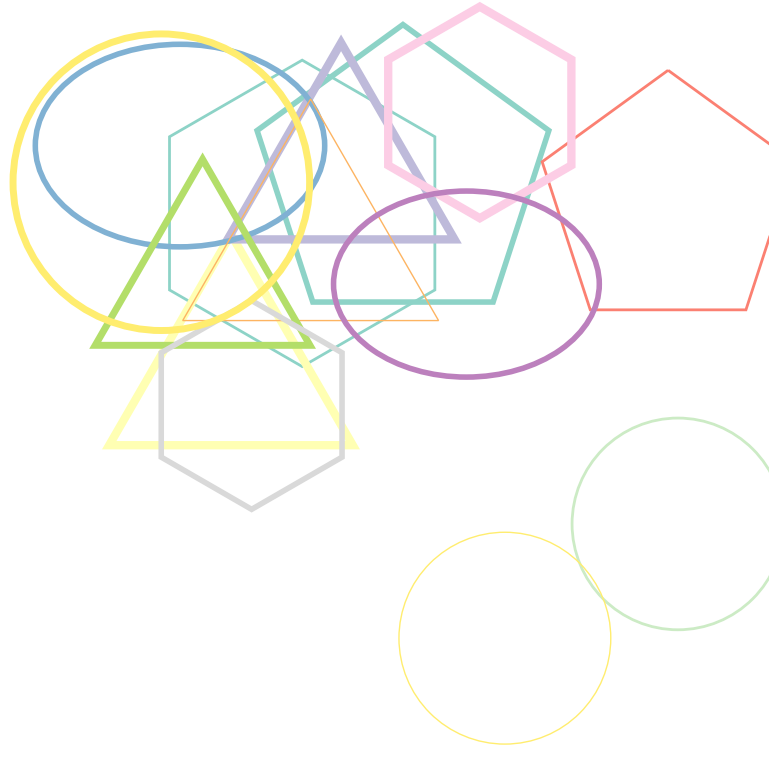[{"shape": "pentagon", "thickness": 2, "radius": 1.0, "center": [0.523, 0.769]}, {"shape": "hexagon", "thickness": 1, "radius": 0.99, "center": [0.392, 0.723]}, {"shape": "triangle", "thickness": 3, "radius": 0.91, "center": [0.3, 0.513]}, {"shape": "triangle", "thickness": 3, "radius": 0.85, "center": [0.443, 0.774]}, {"shape": "pentagon", "thickness": 1, "radius": 0.86, "center": [0.868, 0.737]}, {"shape": "oval", "thickness": 2, "radius": 0.94, "center": [0.234, 0.811]}, {"shape": "triangle", "thickness": 0.5, "radius": 0.96, "center": [0.403, 0.68]}, {"shape": "triangle", "thickness": 2.5, "radius": 0.81, "center": [0.263, 0.632]}, {"shape": "hexagon", "thickness": 3, "radius": 0.69, "center": [0.623, 0.854]}, {"shape": "hexagon", "thickness": 2, "radius": 0.68, "center": [0.327, 0.474]}, {"shape": "oval", "thickness": 2, "radius": 0.86, "center": [0.606, 0.631]}, {"shape": "circle", "thickness": 1, "radius": 0.69, "center": [0.88, 0.32]}, {"shape": "circle", "thickness": 0.5, "radius": 0.69, "center": [0.656, 0.171]}, {"shape": "circle", "thickness": 2.5, "radius": 0.96, "center": [0.21, 0.763]}]